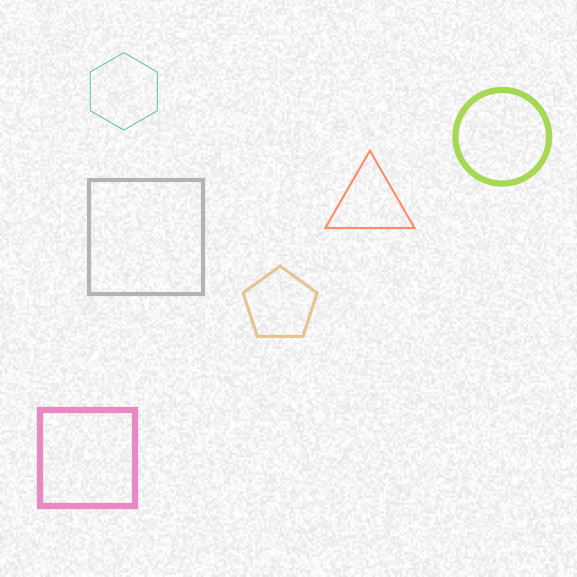[{"shape": "hexagon", "thickness": 0.5, "radius": 0.34, "center": [0.214, 0.841]}, {"shape": "triangle", "thickness": 1, "radius": 0.45, "center": [0.641, 0.649]}, {"shape": "square", "thickness": 3, "radius": 0.41, "center": [0.152, 0.206]}, {"shape": "circle", "thickness": 3, "radius": 0.41, "center": [0.87, 0.762]}, {"shape": "pentagon", "thickness": 1.5, "radius": 0.34, "center": [0.485, 0.471]}, {"shape": "square", "thickness": 2, "radius": 0.49, "center": [0.252, 0.589]}]